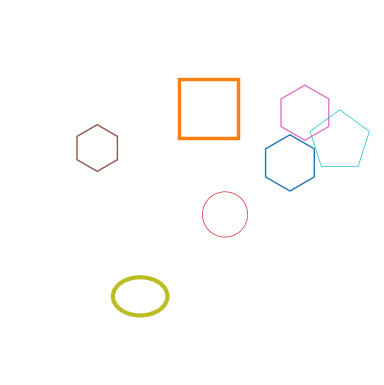[{"shape": "hexagon", "thickness": 1, "radius": 0.37, "center": [0.753, 0.577]}, {"shape": "square", "thickness": 2.5, "radius": 0.38, "center": [0.542, 0.718]}, {"shape": "circle", "thickness": 0.5, "radius": 0.29, "center": [0.585, 0.443]}, {"shape": "hexagon", "thickness": 1, "radius": 0.3, "center": [0.252, 0.616]}, {"shape": "hexagon", "thickness": 1, "radius": 0.36, "center": [0.792, 0.707]}, {"shape": "oval", "thickness": 3, "radius": 0.35, "center": [0.364, 0.23]}, {"shape": "pentagon", "thickness": 0.5, "radius": 0.41, "center": [0.882, 0.634]}]